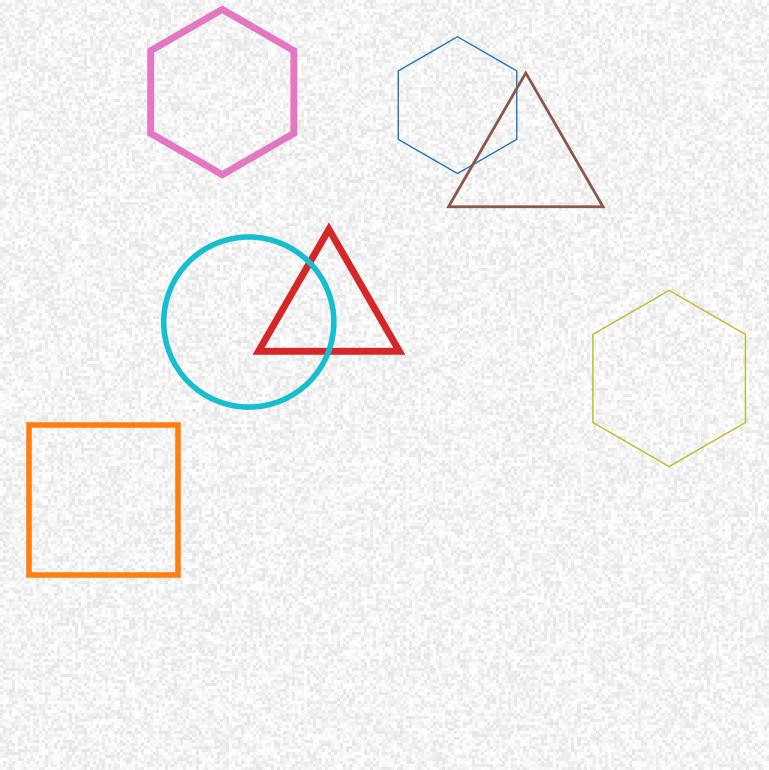[{"shape": "hexagon", "thickness": 0.5, "radius": 0.44, "center": [0.594, 0.863]}, {"shape": "square", "thickness": 2, "radius": 0.49, "center": [0.134, 0.35]}, {"shape": "triangle", "thickness": 2.5, "radius": 0.53, "center": [0.427, 0.597]}, {"shape": "triangle", "thickness": 1, "radius": 0.58, "center": [0.683, 0.789]}, {"shape": "hexagon", "thickness": 2.5, "radius": 0.54, "center": [0.289, 0.88]}, {"shape": "hexagon", "thickness": 0.5, "radius": 0.57, "center": [0.869, 0.508]}, {"shape": "circle", "thickness": 2, "radius": 0.55, "center": [0.323, 0.582]}]